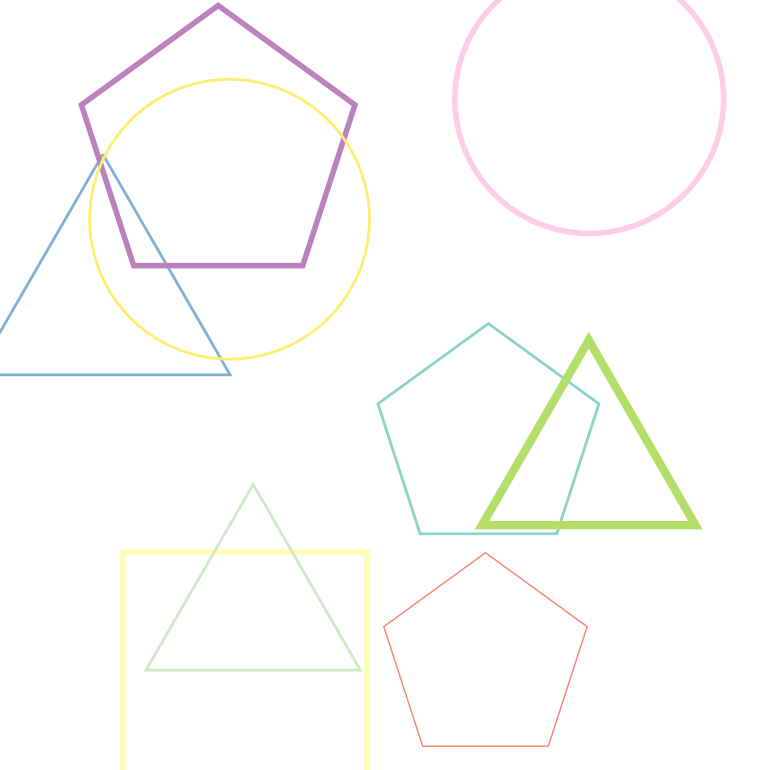[{"shape": "pentagon", "thickness": 1, "radius": 0.75, "center": [0.634, 0.429]}, {"shape": "square", "thickness": 2, "radius": 0.79, "center": [0.318, 0.124]}, {"shape": "pentagon", "thickness": 0.5, "radius": 0.69, "center": [0.631, 0.143]}, {"shape": "triangle", "thickness": 1, "radius": 0.95, "center": [0.133, 0.609]}, {"shape": "triangle", "thickness": 3, "radius": 0.8, "center": [0.765, 0.398]}, {"shape": "circle", "thickness": 2, "radius": 0.87, "center": [0.765, 0.871]}, {"shape": "pentagon", "thickness": 2, "radius": 0.93, "center": [0.283, 0.806]}, {"shape": "triangle", "thickness": 1, "radius": 0.8, "center": [0.329, 0.21]}, {"shape": "circle", "thickness": 1, "radius": 0.91, "center": [0.298, 0.715]}]